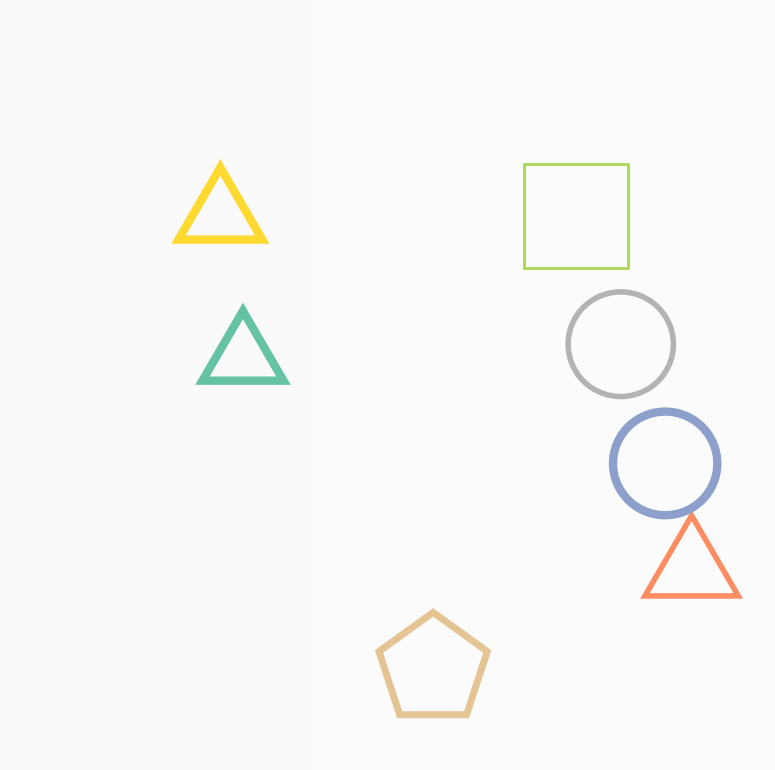[{"shape": "triangle", "thickness": 3, "radius": 0.3, "center": [0.313, 0.536]}, {"shape": "triangle", "thickness": 2, "radius": 0.35, "center": [0.892, 0.261]}, {"shape": "circle", "thickness": 3, "radius": 0.34, "center": [0.858, 0.398]}, {"shape": "square", "thickness": 1, "radius": 0.34, "center": [0.743, 0.719]}, {"shape": "triangle", "thickness": 3, "radius": 0.31, "center": [0.284, 0.72]}, {"shape": "pentagon", "thickness": 2.5, "radius": 0.37, "center": [0.559, 0.131]}, {"shape": "circle", "thickness": 2, "radius": 0.34, "center": [0.801, 0.553]}]